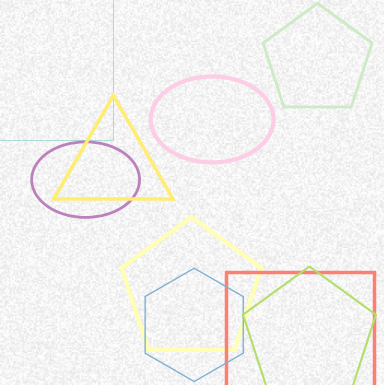[{"shape": "square", "thickness": 0.5, "radius": 0.95, "center": [0.102, 0.826]}, {"shape": "pentagon", "thickness": 3, "radius": 0.95, "center": [0.497, 0.245]}, {"shape": "square", "thickness": 2.5, "radius": 0.96, "center": [0.779, 0.101]}, {"shape": "hexagon", "thickness": 1, "radius": 0.74, "center": [0.504, 0.156]}, {"shape": "pentagon", "thickness": 1.5, "radius": 0.91, "center": [0.804, 0.126]}, {"shape": "oval", "thickness": 3, "radius": 0.8, "center": [0.551, 0.69]}, {"shape": "oval", "thickness": 2, "radius": 0.7, "center": [0.222, 0.533]}, {"shape": "pentagon", "thickness": 2, "radius": 0.74, "center": [0.825, 0.843]}, {"shape": "triangle", "thickness": 2.5, "radius": 0.89, "center": [0.295, 0.573]}]